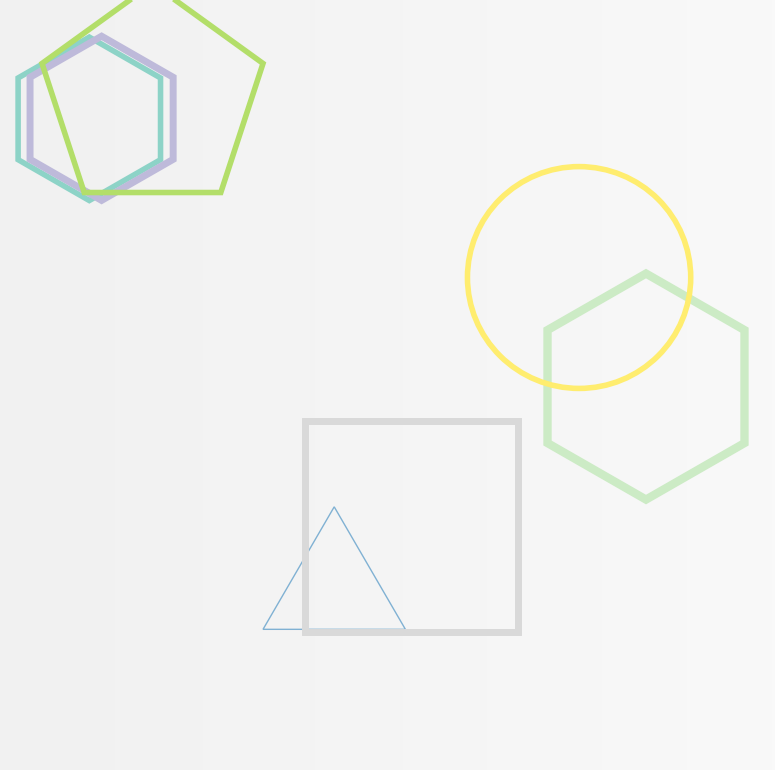[{"shape": "hexagon", "thickness": 2, "radius": 0.53, "center": [0.115, 0.846]}, {"shape": "hexagon", "thickness": 2.5, "radius": 0.53, "center": [0.131, 0.846]}, {"shape": "triangle", "thickness": 0.5, "radius": 0.53, "center": [0.431, 0.236]}, {"shape": "pentagon", "thickness": 2, "radius": 0.75, "center": [0.197, 0.871]}, {"shape": "square", "thickness": 2.5, "radius": 0.69, "center": [0.531, 0.316]}, {"shape": "hexagon", "thickness": 3, "radius": 0.73, "center": [0.834, 0.498]}, {"shape": "circle", "thickness": 2, "radius": 0.72, "center": [0.747, 0.64]}]